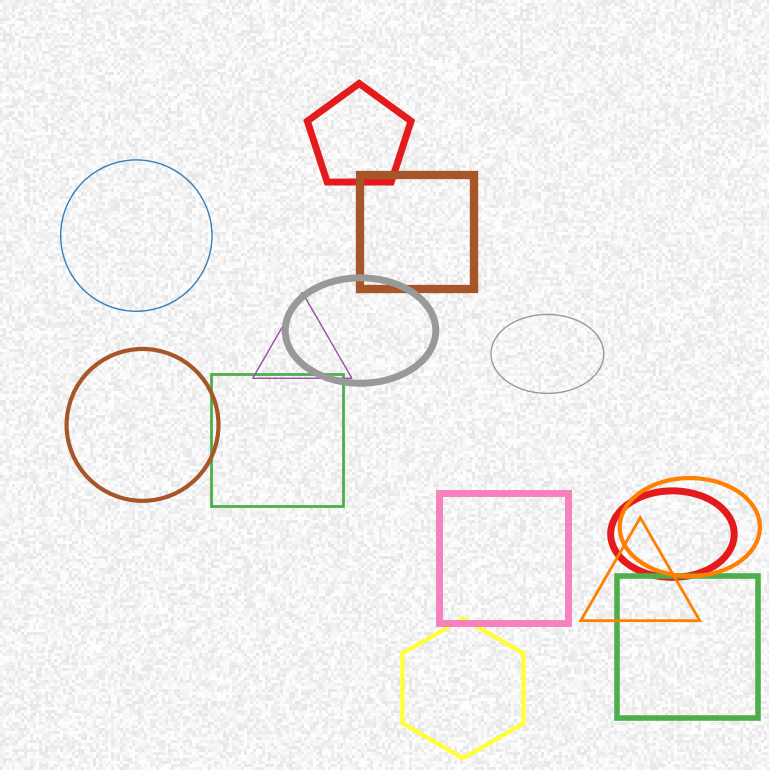[{"shape": "pentagon", "thickness": 2.5, "radius": 0.35, "center": [0.466, 0.821]}, {"shape": "oval", "thickness": 2.5, "radius": 0.4, "center": [0.873, 0.306]}, {"shape": "circle", "thickness": 0.5, "radius": 0.49, "center": [0.177, 0.694]}, {"shape": "square", "thickness": 1, "radius": 0.43, "center": [0.36, 0.429]}, {"shape": "square", "thickness": 2, "radius": 0.46, "center": [0.893, 0.16]}, {"shape": "triangle", "thickness": 0.5, "radius": 0.37, "center": [0.393, 0.546]}, {"shape": "oval", "thickness": 1.5, "radius": 0.46, "center": [0.896, 0.315]}, {"shape": "triangle", "thickness": 1, "radius": 0.45, "center": [0.832, 0.239]}, {"shape": "hexagon", "thickness": 1.5, "radius": 0.45, "center": [0.601, 0.106]}, {"shape": "circle", "thickness": 1.5, "radius": 0.49, "center": [0.185, 0.448]}, {"shape": "square", "thickness": 3, "radius": 0.37, "center": [0.542, 0.699]}, {"shape": "square", "thickness": 2.5, "radius": 0.42, "center": [0.654, 0.275]}, {"shape": "oval", "thickness": 2.5, "radius": 0.49, "center": [0.468, 0.571]}, {"shape": "oval", "thickness": 0.5, "radius": 0.37, "center": [0.711, 0.54]}]